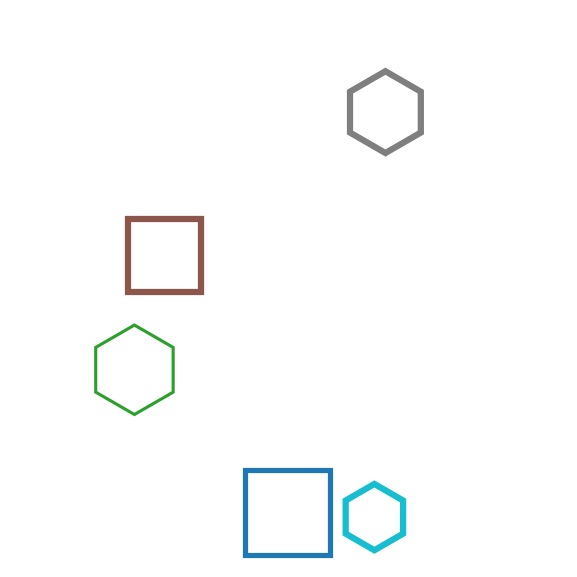[{"shape": "square", "thickness": 2.5, "radius": 0.37, "center": [0.498, 0.112]}, {"shape": "hexagon", "thickness": 1.5, "radius": 0.39, "center": [0.233, 0.359]}, {"shape": "square", "thickness": 3, "radius": 0.32, "center": [0.285, 0.557]}, {"shape": "hexagon", "thickness": 3, "radius": 0.35, "center": [0.667, 0.805]}, {"shape": "hexagon", "thickness": 3, "radius": 0.29, "center": [0.648, 0.104]}]